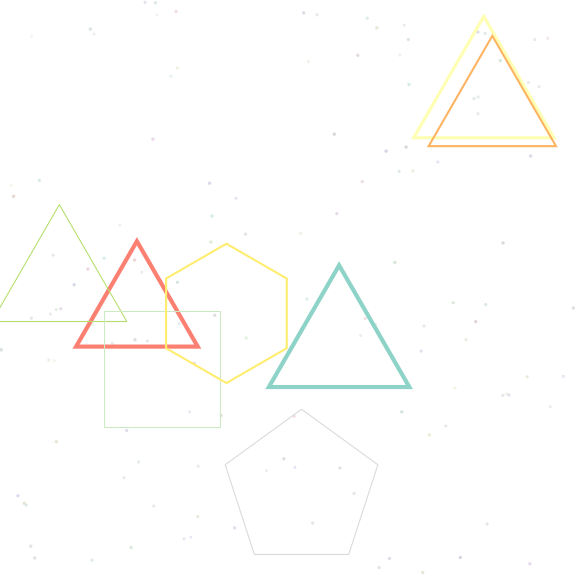[{"shape": "triangle", "thickness": 2, "radius": 0.7, "center": [0.587, 0.399]}, {"shape": "triangle", "thickness": 1.5, "radius": 0.7, "center": [0.838, 0.831]}, {"shape": "triangle", "thickness": 2, "radius": 0.61, "center": [0.237, 0.46]}, {"shape": "triangle", "thickness": 1, "radius": 0.64, "center": [0.852, 0.81]}, {"shape": "triangle", "thickness": 0.5, "radius": 0.67, "center": [0.103, 0.51]}, {"shape": "pentagon", "thickness": 0.5, "radius": 0.7, "center": [0.522, 0.151]}, {"shape": "square", "thickness": 0.5, "radius": 0.5, "center": [0.281, 0.36]}, {"shape": "hexagon", "thickness": 1, "radius": 0.6, "center": [0.392, 0.456]}]